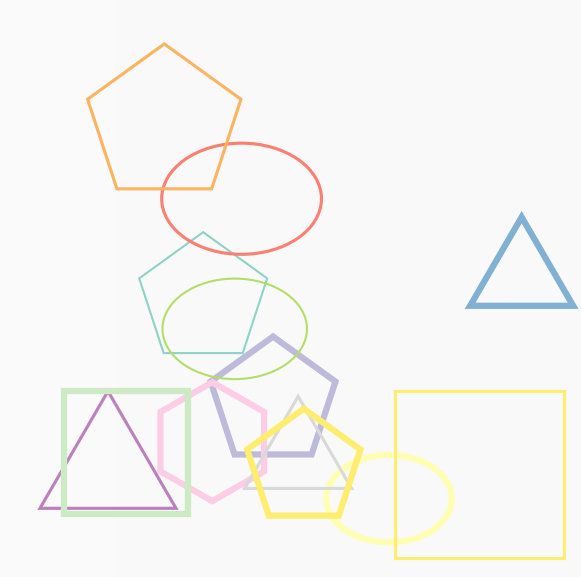[{"shape": "pentagon", "thickness": 1, "radius": 0.58, "center": [0.35, 0.481]}, {"shape": "oval", "thickness": 3, "radius": 0.54, "center": [0.669, 0.136]}, {"shape": "pentagon", "thickness": 3, "radius": 0.56, "center": [0.47, 0.303]}, {"shape": "oval", "thickness": 1.5, "radius": 0.69, "center": [0.416, 0.655]}, {"shape": "triangle", "thickness": 3, "radius": 0.51, "center": [0.897, 0.521]}, {"shape": "pentagon", "thickness": 1.5, "radius": 0.69, "center": [0.283, 0.784]}, {"shape": "oval", "thickness": 1, "radius": 0.62, "center": [0.404, 0.43]}, {"shape": "hexagon", "thickness": 3, "radius": 0.51, "center": [0.365, 0.234]}, {"shape": "triangle", "thickness": 1.5, "radius": 0.53, "center": [0.513, 0.206]}, {"shape": "triangle", "thickness": 1.5, "radius": 0.68, "center": [0.186, 0.187]}, {"shape": "square", "thickness": 3, "radius": 0.53, "center": [0.217, 0.216]}, {"shape": "square", "thickness": 1.5, "radius": 0.73, "center": [0.824, 0.178]}, {"shape": "pentagon", "thickness": 3, "radius": 0.51, "center": [0.523, 0.189]}]